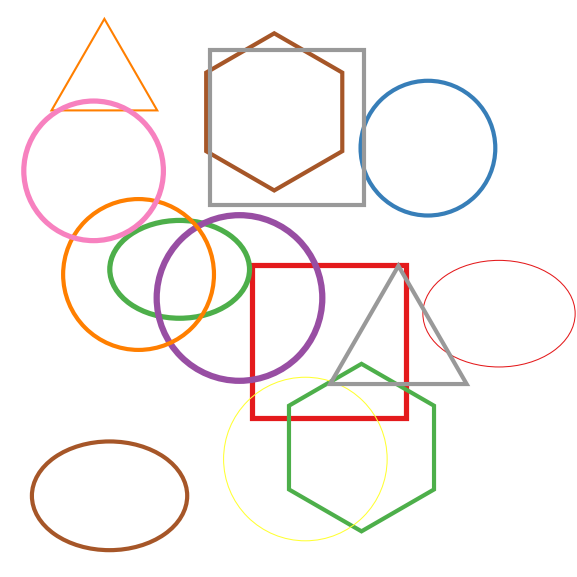[{"shape": "square", "thickness": 2.5, "radius": 0.66, "center": [0.57, 0.408]}, {"shape": "oval", "thickness": 0.5, "radius": 0.66, "center": [0.864, 0.456]}, {"shape": "circle", "thickness": 2, "radius": 0.58, "center": [0.741, 0.743]}, {"shape": "hexagon", "thickness": 2, "radius": 0.73, "center": [0.626, 0.224]}, {"shape": "oval", "thickness": 2.5, "radius": 0.6, "center": [0.311, 0.533]}, {"shape": "circle", "thickness": 3, "radius": 0.72, "center": [0.415, 0.483]}, {"shape": "triangle", "thickness": 1, "radius": 0.53, "center": [0.181, 0.861]}, {"shape": "circle", "thickness": 2, "radius": 0.65, "center": [0.24, 0.524]}, {"shape": "circle", "thickness": 0.5, "radius": 0.71, "center": [0.529, 0.204]}, {"shape": "hexagon", "thickness": 2, "radius": 0.68, "center": [0.475, 0.805]}, {"shape": "oval", "thickness": 2, "radius": 0.67, "center": [0.19, 0.141]}, {"shape": "circle", "thickness": 2.5, "radius": 0.6, "center": [0.162, 0.703]}, {"shape": "triangle", "thickness": 2, "radius": 0.68, "center": [0.69, 0.402]}, {"shape": "square", "thickness": 2, "radius": 0.67, "center": [0.497, 0.778]}]